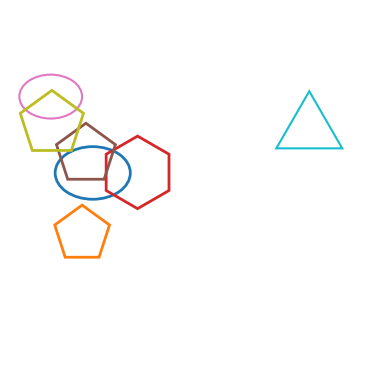[{"shape": "oval", "thickness": 2, "radius": 0.49, "center": [0.241, 0.551]}, {"shape": "pentagon", "thickness": 2, "radius": 0.37, "center": [0.213, 0.392]}, {"shape": "hexagon", "thickness": 2, "radius": 0.47, "center": [0.357, 0.552]}, {"shape": "pentagon", "thickness": 2, "radius": 0.4, "center": [0.223, 0.6]}, {"shape": "oval", "thickness": 1.5, "radius": 0.41, "center": [0.132, 0.749]}, {"shape": "pentagon", "thickness": 2, "radius": 0.43, "center": [0.135, 0.679]}, {"shape": "triangle", "thickness": 1.5, "radius": 0.49, "center": [0.803, 0.664]}]